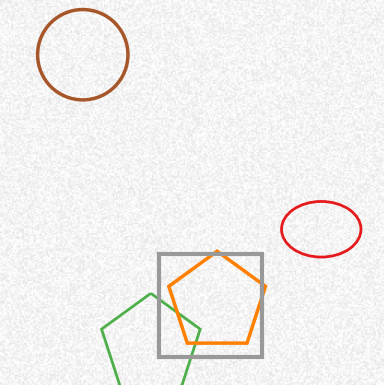[{"shape": "oval", "thickness": 2, "radius": 0.52, "center": [0.834, 0.405]}, {"shape": "pentagon", "thickness": 2, "radius": 0.67, "center": [0.392, 0.103]}, {"shape": "pentagon", "thickness": 2.5, "radius": 0.66, "center": [0.564, 0.216]}, {"shape": "circle", "thickness": 2.5, "radius": 0.59, "center": [0.215, 0.858]}, {"shape": "square", "thickness": 3, "radius": 0.67, "center": [0.547, 0.207]}]